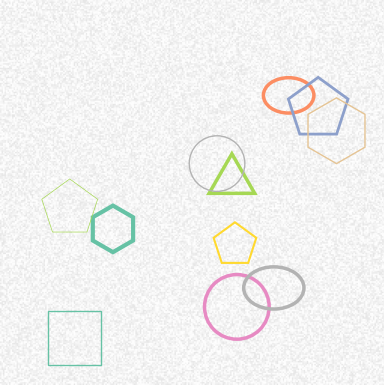[{"shape": "hexagon", "thickness": 3, "radius": 0.3, "center": [0.293, 0.406]}, {"shape": "square", "thickness": 1, "radius": 0.35, "center": [0.193, 0.123]}, {"shape": "oval", "thickness": 2.5, "radius": 0.33, "center": [0.75, 0.752]}, {"shape": "pentagon", "thickness": 2, "radius": 0.41, "center": [0.826, 0.718]}, {"shape": "circle", "thickness": 2.5, "radius": 0.42, "center": [0.615, 0.203]}, {"shape": "triangle", "thickness": 2.5, "radius": 0.34, "center": [0.602, 0.532]}, {"shape": "pentagon", "thickness": 0.5, "radius": 0.38, "center": [0.181, 0.459]}, {"shape": "pentagon", "thickness": 1.5, "radius": 0.29, "center": [0.61, 0.364]}, {"shape": "hexagon", "thickness": 1, "radius": 0.43, "center": [0.874, 0.66]}, {"shape": "oval", "thickness": 2.5, "radius": 0.39, "center": [0.711, 0.252]}, {"shape": "circle", "thickness": 1, "radius": 0.36, "center": [0.564, 0.575]}]